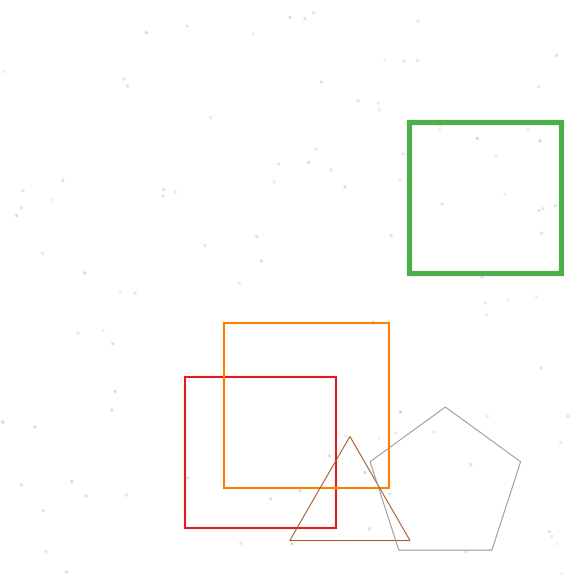[{"shape": "square", "thickness": 1, "radius": 0.66, "center": [0.451, 0.215]}, {"shape": "square", "thickness": 2.5, "radius": 0.65, "center": [0.84, 0.657]}, {"shape": "square", "thickness": 1, "radius": 0.71, "center": [0.531, 0.297]}, {"shape": "triangle", "thickness": 0.5, "radius": 0.6, "center": [0.606, 0.123]}, {"shape": "pentagon", "thickness": 0.5, "radius": 0.69, "center": [0.771, 0.157]}]